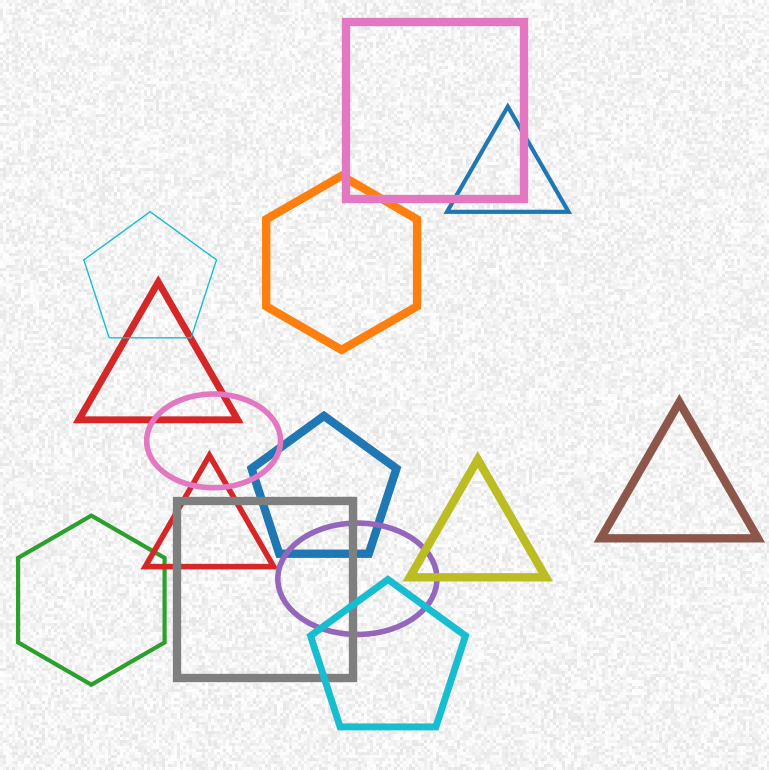[{"shape": "triangle", "thickness": 1.5, "radius": 0.46, "center": [0.659, 0.77]}, {"shape": "pentagon", "thickness": 3, "radius": 0.49, "center": [0.421, 0.361]}, {"shape": "hexagon", "thickness": 3, "radius": 0.57, "center": [0.444, 0.659]}, {"shape": "hexagon", "thickness": 1.5, "radius": 0.55, "center": [0.119, 0.221]}, {"shape": "triangle", "thickness": 2.5, "radius": 0.6, "center": [0.206, 0.514]}, {"shape": "triangle", "thickness": 2, "radius": 0.48, "center": [0.272, 0.312]}, {"shape": "oval", "thickness": 2, "radius": 0.52, "center": [0.464, 0.248]}, {"shape": "triangle", "thickness": 3, "radius": 0.59, "center": [0.882, 0.36]}, {"shape": "oval", "thickness": 2, "radius": 0.43, "center": [0.277, 0.427]}, {"shape": "square", "thickness": 3, "radius": 0.58, "center": [0.565, 0.856]}, {"shape": "square", "thickness": 3, "radius": 0.57, "center": [0.344, 0.235]}, {"shape": "triangle", "thickness": 3, "radius": 0.51, "center": [0.62, 0.301]}, {"shape": "pentagon", "thickness": 2.5, "radius": 0.53, "center": [0.504, 0.142]}, {"shape": "pentagon", "thickness": 0.5, "radius": 0.45, "center": [0.195, 0.635]}]